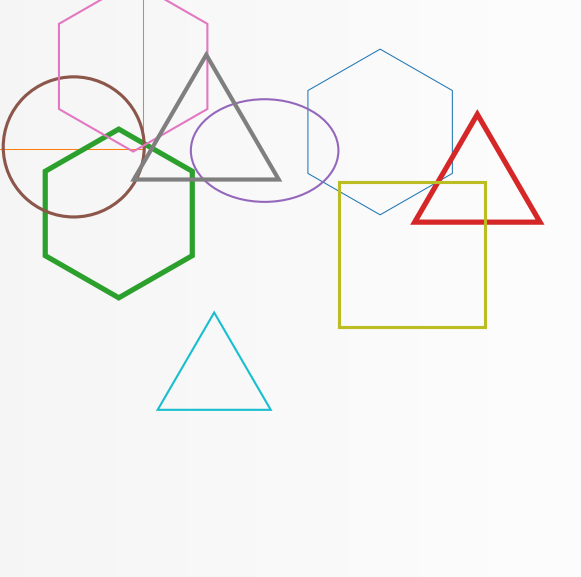[{"shape": "hexagon", "thickness": 0.5, "radius": 0.72, "center": [0.654, 0.771]}, {"shape": "square", "thickness": 0.5, "radius": 0.65, "center": [0.115, 0.872]}, {"shape": "hexagon", "thickness": 2.5, "radius": 0.73, "center": [0.204, 0.629]}, {"shape": "triangle", "thickness": 2.5, "radius": 0.62, "center": [0.821, 0.677]}, {"shape": "oval", "thickness": 1, "radius": 0.63, "center": [0.455, 0.738]}, {"shape": "circle", "thickness": 1.5, "radius": 0.61, "center": [0.127, 0.745]}, {"shape": "hexagon", "thickness": 1, "radius": 0.74, "center": [0.229, 0.884]}, {"shape": "triangle", "thickness": 2, "radius": 0.72, "center": [0.355, 0.76]}, {"shape": "square", "thickness": 1.5, "radius": 0.63, "center": [0.709, 0.558]}, {"shape": "triangle", "thickness": 1, "radius": 0.56, "center": [0.369, 0.346]}]